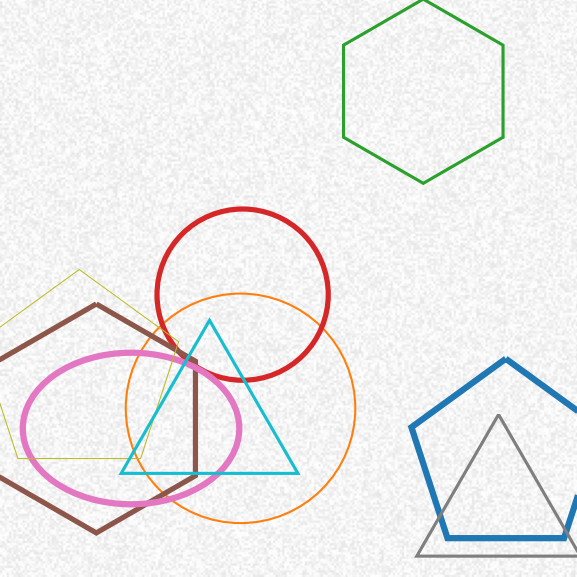[{"shape": "pentagon", "thickness": 3, "radius": 0.86, "center": [0.876, 0.206]}, {"shape": "circle", "thickness": 1, "radius": 0.99, "center": [0.416, 0.292]}, {"shape": "hexagon", "thickness": 1.5, "radius": 0.8, "center": [0.733, 0.841]}, {"shape": "circle", "thickness": 2.5, "radius": 0.74, "center": [0.42, 0.489]}, {"shape": "hexagon", "thickness": 2.5, "radius": 0.99, "center": [0.167, 0.275]}, {"shape": "oval", "thickness": 3, "radius": 0.94, "center": [0.227, 0.257]}, {"shape": "triangle", "thickness": 1.5, "radius": 0.82, "center": [0.863, 0.118]}, {"shape": "pentagon", "thickness": 0.5, "radius": 0.9, "center": [0.137, 0.352]}, {"shape": "triangle", "thickness": 1.5, "radius": 0.88, "center": [0.363, 0.268]}]